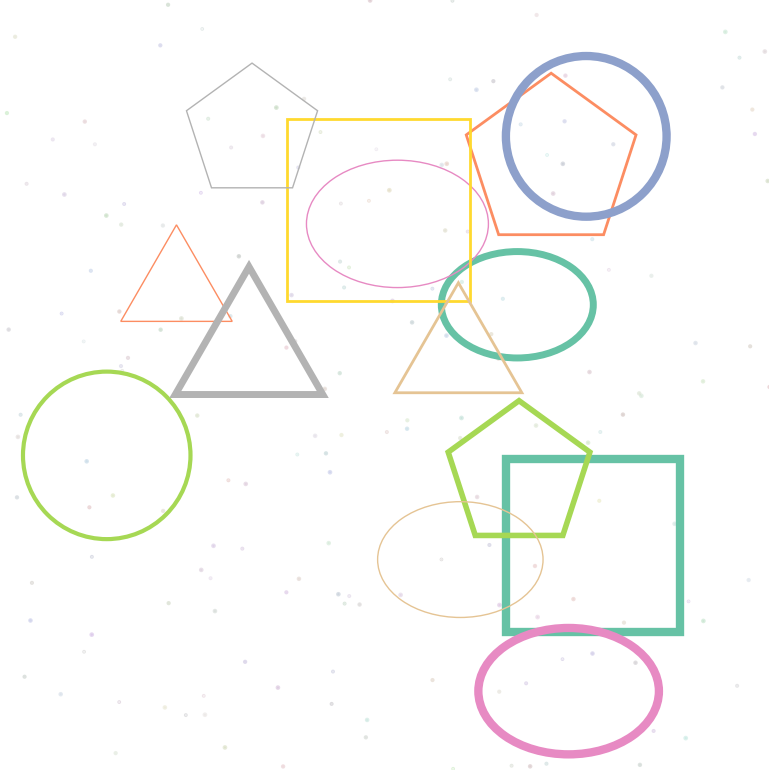[{"shape": "oval", "thickness": 2.5, "radius": 0.49, "center": [0.672, 0.604]}, {"shape": "square", "thickness": 3, "radius": 0.56, "center": [0.77, 0.291]}, {"shape": "triangle", "thickness": 0.5, "radius": 0.42, "center": [0.229, 0.624]}, {"shape": "pentagon", "thickness": 1, "radius": 0.58, "center": [0.716, 0.789]}, {"shape": "circle", "thickness": 3, "radius": 0.52, "center": [0.761, 0.823]}, {"shape": "oval", "thickness": 0.5, "radius": 0.59, "center": [0.516, 0.709]}, {"shape": "oval", "thickness": 3, "radius": 0.59, "center": [0.738, 0.102]}, {"shape": "circle", "thickness": 1.5, "radius": 0.54, "center": [0.139, 0.409]}, {"shape": "pentagon", "thickness": 2, "radius": 0.48, "center": [0.674, 0.383]}, {"shape": "square", "thickness": 1, "radius": 0.59, "center": [0.492, 0.727]}, {"shape": "oval", "thickness": 0.5, "radius": 0.54, "center": [0.598, 0.273]}, {"shape": "triangle", "thickness": 1, "radius": 0.48, "center": [0.595, 0.538]}, {"shape": "pentagon", "thickness": 0.5, "radius": 0.45, "center": [0.327, 0.829]}, {"shape": "triangle", "thickness": 2.5, "radius": 0.55, "center": [0.323, 0.543]}]